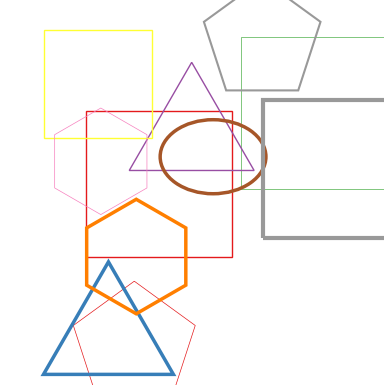[{"shape": "square", "thickness": 1, "radius": 0.95, "center": [0.413, 0.521]}, {"shape": "pentagon", "thickness": 0.5, "radius": 0.83, "center": [0.349, 0.103]}, {"shape": "triangle", "thickness": 2.5, "radius": 0.97, "center": [0.282, 0.125]}, {"shape": "square", "thickness": 0.5, "radius": 0.99, "center": [0.824, 0.706]}, {"shape": "triangle", "thickness": 1, "radius": 0.94, "center": [0.498, 0.651]}, {"shape": "hexagon", "thickness": 2.5, "radius": 0.74, "center": [0.354, 0.334]}, {"shape": "square", "thickness": 1, "radius": 0.7, "center": [0.256, 0.782]}, {"shape": "oval", "thickness": 2.5, "radius": 0.69, "center": [0.553, 0.593]}, {"shape": "hexagon", "thickness": 0.5, "radius": 0.69, "center": [0.262, 0.581]}, {"shape": "square", "thickness": 3, "radius": 0.9, "center": [0.862, 0.56]}, {"shape": "pentagon", "thickness": 1.5, "radius": 0.8, "center": [0.681, 0.894]}]